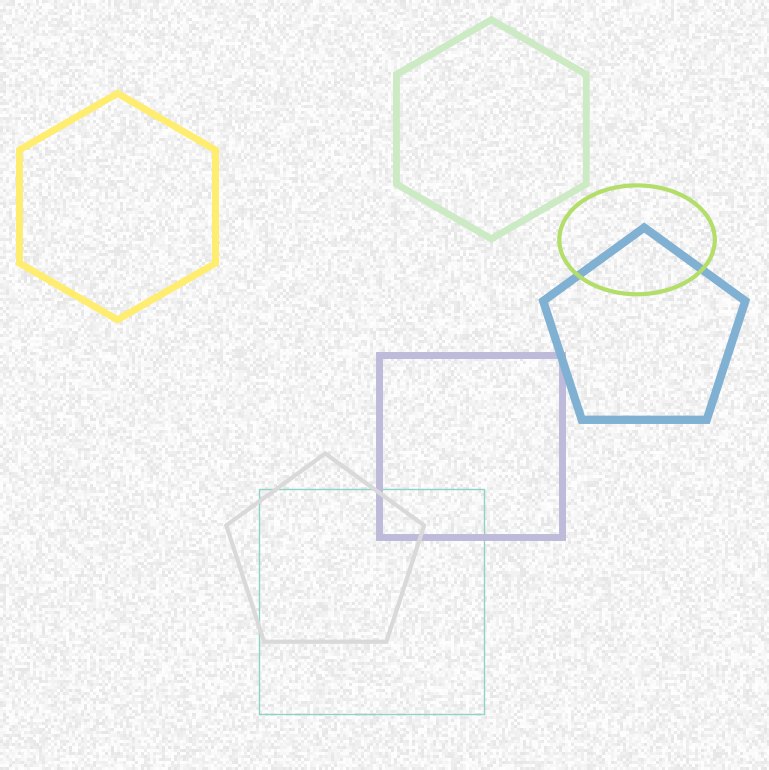[{"shape": "square", "thickness": 0.5, "radius": 0.73, "center": [0.482, 0.219]}, {"shape": "square", "thickness": 2.5, "radius": 0.59, "center": [0.611, 0.421]}, {"shape": "pentagon", "thickness": 3, "radius": 0.69, "center": [0.837, 0.566]}, {"shape": "oval", "thickness": 1.5, "radius": 0.5, "center": [0.827, 0.689]}, {"shape": "pentagon", "thickness": 1.5, "radius": 0.68, "center": [0.422, 0.276]}, {"shape": "hexagon", "thickness": 2.5, "radius": 0.71, "center": [0.638, 0.832]}, {"shape": "hexagon", "thickness": 2.5, "radius": 0.74, "center": [0.153, 0.732]}]